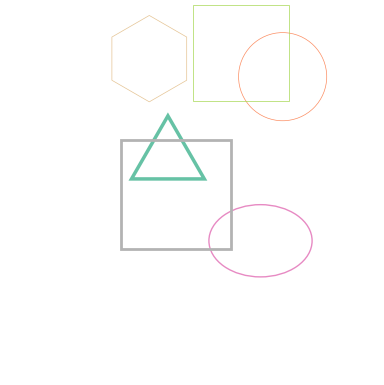[{"shape": "triangle", "thickness": 2.5, "radius": 0.55, "center": [0.436, 0.59]}, {"shape": "circle", "thickness": 0.5, "radius": 0.57, "center": [0.734, 0.801]}, {"shape": "oval", "thickness": 1, "radius": 0.67, "center": [0.677, 0.375]}, {"shape": "square", "thickness": 0.5, "radius": 0.63, "center": [0.626, 0.863]}, {"shape": "hexagon", "thickness": 0.5, "radius": 0.56, "center": [0.388, 0.848]}, {"shape": "square", "thickness": 2, "radius": 0.71, "center": [0.457, 0.495]}]